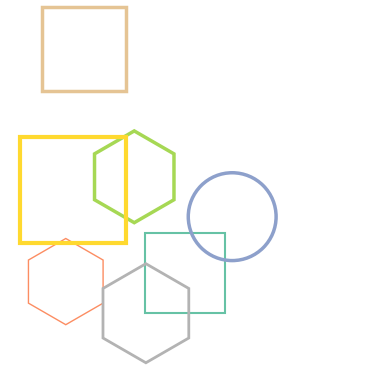[{"shape": "square", "thickness": 1.5, "radius": 0.52, "center": [0.481, 0.291]}, {"shape": "hexagon", "thickness": 1, "radius": 0.56, "center": [0.171, 0.269]}, {"shape": "circle", "thickness": 2.5, "radius": 0.57, "center": [0.603, 0.437]}, {"shape": "hexagon", "thickness": 2.5, "radius": 0.6, "center": [0.349, 0.541]}, {"shape": "square", "thickness": 3, "radius": 0.69, "center": [0.19, 0.506]}, {"shape": "square", "thickness": 2.5, "radius": 0.54, "center": [0.218, 0.873]}, {"shape": "hexagon", "thickness": 2, "radius": 0.64, "center": [0.379, 0.186]}]